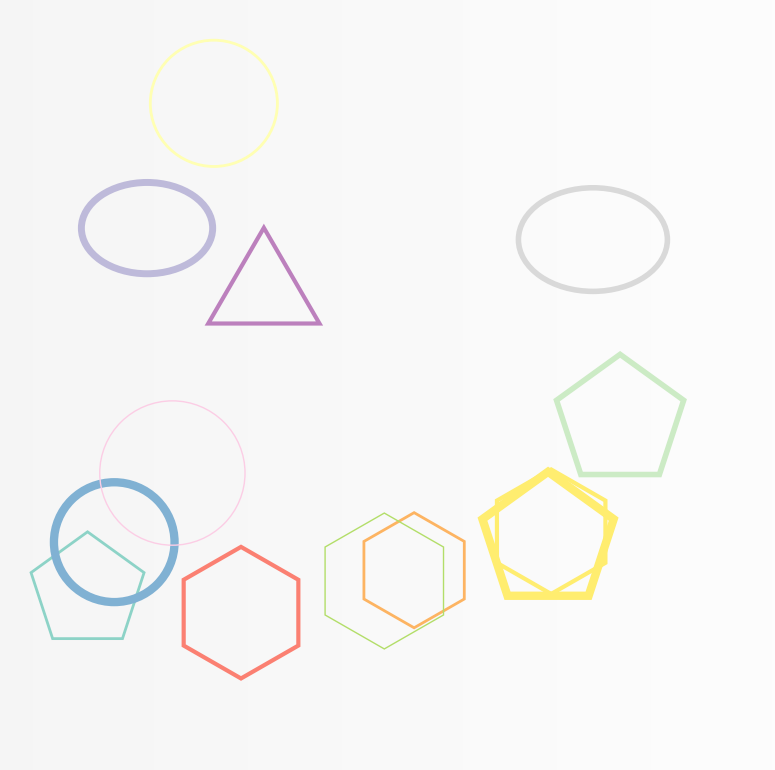[{"shape": "pentagon", "thickness": 1, "radius": 0.38, "center": [0.113, 0.233]}, {"shape": "circle", "thickness": 1, "radius": 0.41, "center": [0.276, 0.866]}, {"shape": "oval", "thickness": 2.5, "radius": 0.42, "center": [0.19, 0.704]}, {"shape": "hexagon", "thickness": 1.5, "radius": 0.43, "center": [0.311, 0.204]}, {"shape": "circle", "thickness": 3, "radius": 0.39, "center": [0.147, 0.296]}, {"shape": "hexagon", "thickness": 1, "radius": 0.37, "center": [0.534, 0.259]}, {"shape": "hexagon", "thickness": 0.5, "radius": 0.44, "center": [0.496, 0.245]}, {"shape": "circle", "thickness": 0.5, "radius": 0.47, "center": [0.222, 0.386]}, {"shape": "oval", "thickness": 2, "radius": 0.48, "center": [0.765, 0.689]}, {"shape": "triangle", "thickness": 1.5, "radius": 0.41, "center": [0.34, 0.621]}, {"shape": "pentagon", "thickness": 2, "radius": 0.43, "center": [0.8, 0.454]}, {"shape": "pentagon", "thickness": 3, "radius": 0.45, "center": [0.707, 0.298]}, {"shape": "hexagon", "thickness": 1.5, "radius": 0.4, "center": [0.711, 0.309]}]